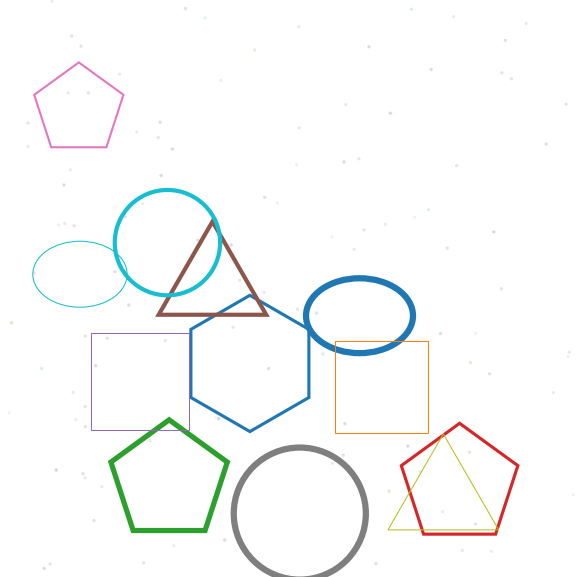[{"shape": "hexagon", "thickness": 1.5, "radius": 0.59, "center": [0.433, 0.37]}, {"shape": "oval", "thickness": 3, "radius": 0.46, "center": [0.623, 0.452]}, {"shape": "square", "thickness": 0.5, "radius": 0.4, "center": [0.66, 0.329]}, {"shape": "pentagon", "thickness": 2.5, "radius": 0.53, "center": [0.293, 0.166]}, {"shape": "pentagon", "thickness": 1.5, "radius": 0.53, "center": [0.796, 0.16]}, {"shape": "square", "thickness": 0.5, "radius": 0.42, "center": [0.242, 0.339]}, {"shape": "triangle", "thickness": 2, "radius": 0.54, "center": [0.368, 0.508]}, {"shape": "pentagon", "thickness": 1, "radius": 0.41, "center": [0.136, 0.81]}, {"shape": "circle", "thickness": 3, "radius": 0.57, "center": [0.519, 0.11]}, {"shape": "triangle", "thickness": 0.5, "radius": 0.55, "center": [0.768, 0.137]}, {"shape": "circle", "thickness": 2, "radius": 0.46, "center": [0.29, 0.579]}, {"shape": "oval", "thickness": 0.5, "radius": 0.41, "center": [0.138, 0.524]}]